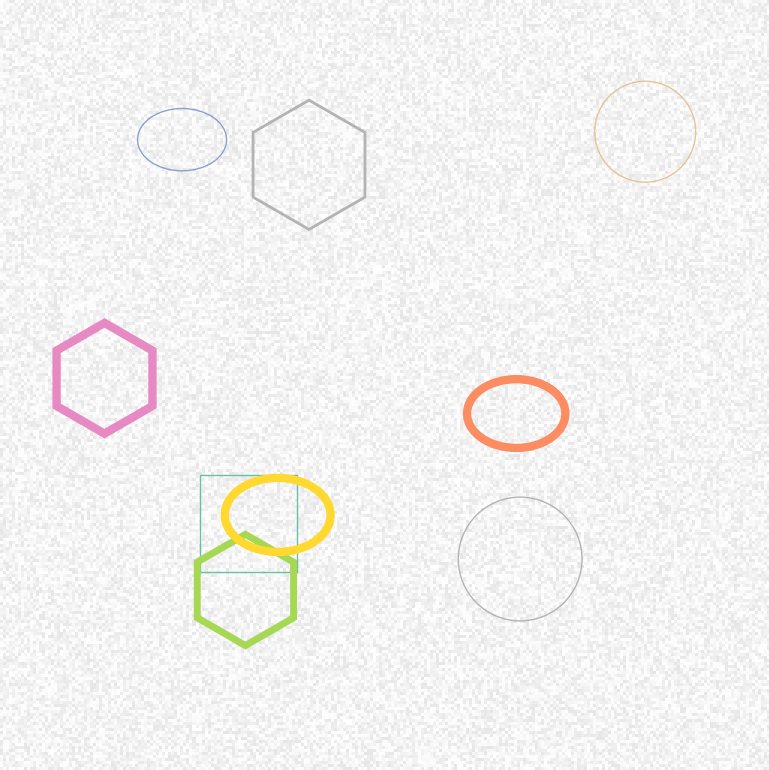[{"shape": "square", "thickness": 0.5, "radius": 0.32, "center": [0.322, 0.32]}, {"shape": "oval", "thickness": 3, "radius": 0.32, "center": [0.67, 0.463]}, {"shape": "oval", "thickness": 0.5, "radius": 0.29, "center": [0.236, 0.819]}, {"shape": "hexagon", "thickness": 3, "radius": 0.36, "center": [0.136, 0.509]}, {"shape": "hexagon", "thickness": 2.5, "radius": 0.36, "center": [0.319, 0.234]}, {"shape": "oval", "thickness": 3, "radius": 0.34, "center": [0.361, 0.331]}, {"shape": "circle", "thickness": 0.5, "radius": 0.33, "center": [0.838, 0.829]}, {"shape": "hexagon", "thickness": 1, "radius": 0.42, "center": [0.401, 0.786]}, {"shape": "circle", "thickness": 0.5, "radius": 0.4, "center": [0.676, 0.274]}]